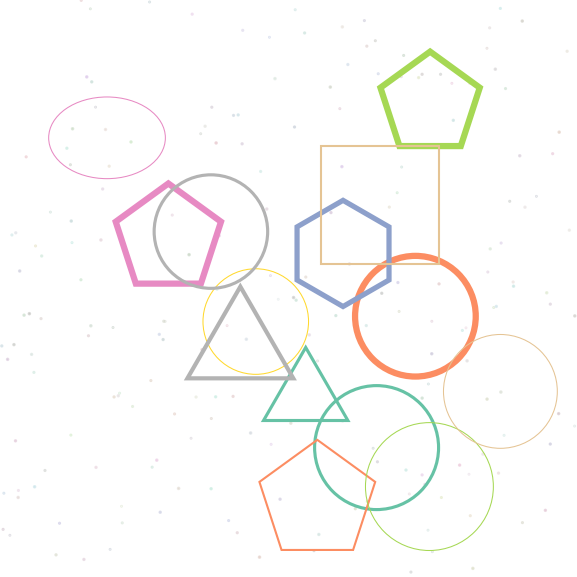[{"shape": "triangle", "thickness": 1.5, "radius": 0.42, "center": [0.529, 0.313]}, {"shape": "circle", "thickness": 1.5, "radius": 0.54, "center": [0.652, 0.224]}, {"shape": "circle", "thickness": 3, "radius": 0.52, "center": [0.719, 0.452]}, {"shape": "pentagon", "thickness": 1, "radius": 0.53, "center": [0.549, 0.132]}, {"shape": "hexagon", "thickness": 2.5, "radius": 0.46, "center": [0.594, 0.56]}, {"shape": "pentagon", "thickness": 3, "radius": 0.48, "center": [0.292, 0.586]}, {"shape": "oval", "thickness": 0.5, "radius": 0.51, "center": [0.185, 0.76]}, {"shape": "pentagon", "thickness": 3, "radius": 0.45, "center": [0.745, 0.819]}, {"shape": "circle", "thickness": 0.5, "radius": 0.55, "center": [0.744, 0.157]}, {"shape": "circle", "thickness": 0.5, "radius": 0.46, "center": [0.443, 0.442]}, {"shape": "square", "thickness": 1, "radius": 0.51, "center": [0.658, 0.644]}, {"shape": "circle", "thickness": 0.5, "radius": 0.49, "center": [0.866, 0.321]}, {"shape": "circle", "thickness": 1.5, "radius": 0.49, "center": [0.365, 0.598]}, {"shape": "triangle", "thickness": 2, "radius": 0.53, "center": [0.416, 0.397]}]